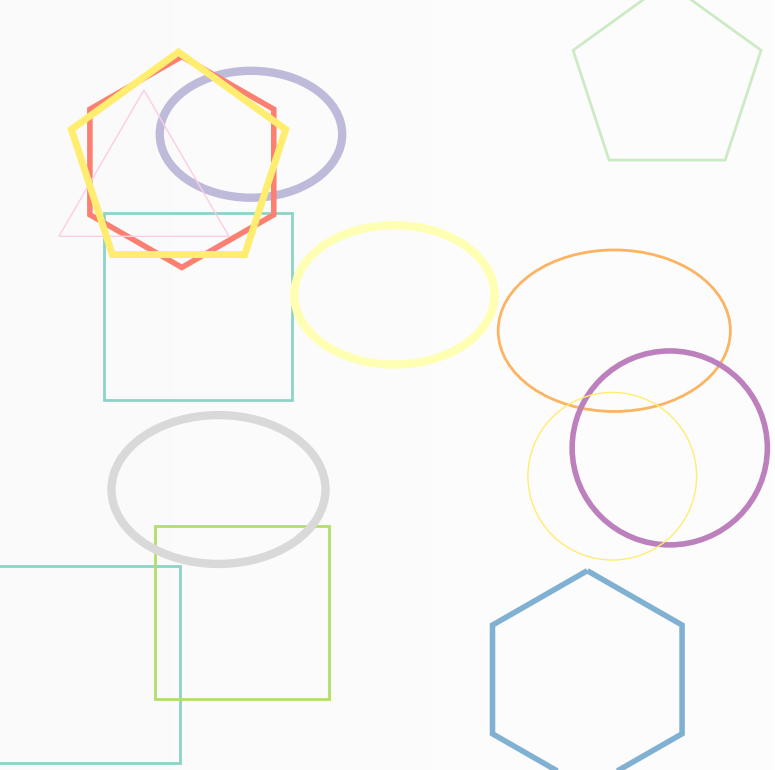[{"shape": "square", "thickness": 1, "radius": 0.61, "center": [0.255, 0.602]}, {"shape": "square", "thickness": 1, "radius": 0.64, "center": [0.104, 0.137]}, {"shape": "oval", "thickness": 3, "radius": 0.65, "center": [0.509, 0.617]}, {"shape": "oval", "thickness": 3, "radius": 0.59, "center": [0.324, 0.826]}, {"shape": "hexagon", "thickness": 2, "radius": 0.68, "center": [0.235, 0.79]}, {"shape": "hexagon", "thickness": 2, "radius": 0.71, "center": [0.758, 0.118]}, {"shape": "oval", "thickness": 1, "radius": 0.75, "center": [0.793, 0.571]}, {"shape": "square", "thickness": 1, "radius": 0.56, "center": [0.312, 0.205]}, {"shape": "triangle", "thickness": 0.5, "radius": 0.63, "center": [0.186, 0.756]}, {"shape": "oval", "thickness": 3, "radius": 0.69, "center": [0.282, 0.364]}, {"shape": "circle", "thickness": 2, "radius": 0.63, "center": [0.864, 0.418]}, {"shape": "pentagon", "thickness": 1, "radius": 0.64, "center": [0.861, 0.895]}, {"shape": "pentagon", "thickness": 2.5, "radius": 0.73, "center": [0.23, 0.787]}, {"shape": "circle", "thickness": 0.5, "radius": 0.54, "center": [0.79, 0.382]}]